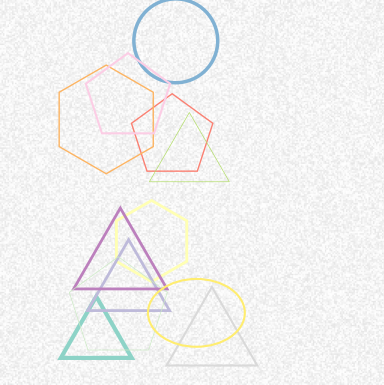[{"shape": "triangle", "thickness": 3, "radius": 0.53, "center": [0.25, 0.124]}, {"shape": "hexagon", "thickness": 2, "radius": 0.53, "center": [0.394, 0.374]}, {"shape": "triangle", "thickness": 2, "radius": 0.61, "center": [0.334, 0.255]}, {"shape": "pentagon", "thickness": 1, "radius": 0.56, "center": [0.447, 0.645]}, {"shape": "circle", "thickness": 2.5, "radius": 0.54, "center": [0.457, 0.894]}, {"shape": "hexagon", "thickness": 1, "radius": 0.71, "center": [0.276, 0.69]}, {"shape": "triangle", "thickness": 0.5, "radius": 0.6, "center": [0.492, 0.588]}, {"shape": "pentagon", "thickness": 1.5, "radius": 0.58, "center": [0.332, 0.747]}, {"shape": "triangle", "thickness": 1.5, "radius": 0.68, "center": [0.55, 0.119]}, {"shape": "triangle", "thickness": 2, "radius": 0.7, "center": [0.313, 0.32]}, {"shape": "pentagon", "thickness": 0.5, "radius": 0.67, "center": [0.307, 0.199]}, {"shape": "oval", "thickness": 1.5, "radius": 0.63, "center": [0.51, 0.187]}]